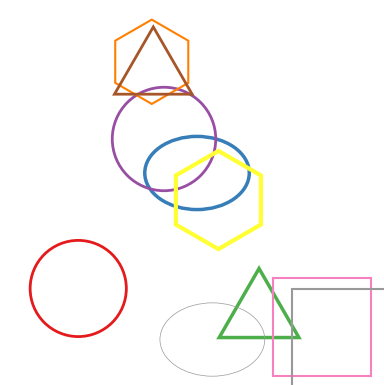[{"shape": "circle", "thickness": 2, "radius": 0.62, "center": [0.203, 0.251]}, {"shape": "oval", "thickness": 2.5, "radius": 0.68, "center": [0.512, 0.551]}, {"shape": "triangle", "thickness": 2.5, "radius": 0.6, "center": [0.673, 0.183]}, {"shape": "circle", "thickness": 2, "radius": 0.67, "center": [0.426, 0.639]}, {"shape": "hexagon", "thickness": 1.5, "radius": 0.55, "center": [0.394, 0.84]}, {"shape": "hexagon", "thickness": 3, "radius": 0.64, "center": [0.567, 0.481]}, {"shape": "triangle", "thickness": 2, "radius": 0.58, "center": [0.398, 0.814]}, {"shape": "square", "thickness": 1.5, "radius": 0.63, "center": [0.836, 0.151]}, {"shape": "oval", "thickness": 0.5, "radius": 0.68, "center": [0.552, 0.118]}, {"shape": "square", "thickness": 1.5, "radius": 0.67, "center": [0.893, 0.115]}]